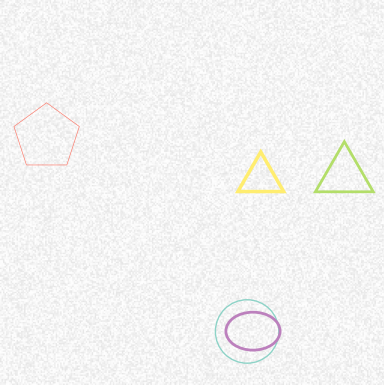[{"shape": "circle", "thickness": 1, "radius": 0.41, "center": [0.642, 0.139]}, {"shape": "pentagon", "thickness": 0.5, "radius": 0.45, "center": [0.121, 0.644]}, {"shape": "triangle", "thickness": 2, "radius": 0.43, "center": [0.894, 0.545]}, {"shape": "oval", "thickness": 2, "radius": 0.35, "center": [0.657, 0.14]}, {"shape": "triangle", "thickness": 2.5, "radius": 0.34, "center": [0.677, 0.537]}]